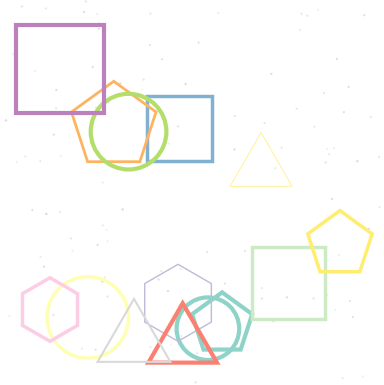[{"shape": "pentagon", "thickness": 3, "radius": 0.41, "center": [0.577, 0.158]}, {"shape": "circle", "thickness": 3, "radius": 0.41, "center": [0.54, 0.146]}, {"shape": "circle", "thickness": 2.5, "radius": 0.53, "center": [0.228, 0.176]}, {"shape": "hexagon", "thickness": 1, "radius": 0.5, "center": [0.462, 0.213]}, {"shape": "triangle", "thickness": 3, "radius": 0.51, "center": [0.475, 0.11]}, {"shape": "square", "thickness": 2.5, "radius": 0.42, "center": [0.466, 0.666]}, {"shape": "pentagon", "thickness": 2, "radius": 0.58, "center": [0.295, 0.673]}, {"shape": "circle", "thickness": 3, "radius": 0.49, "center": [0.334, 0.658]}, {"shape": "hexagon", "thickness": 2.5, "radius": 0.41, "center": [0.13, 0.196]}, {"shape": "triangle", "thickness": 1.5, "radius": 0.55, "center": [0.348, 0.115]}, {"shape": "square", "thickness": 3, "radius": 0.57, "center": [0.157, 0.82]}, {"shape": "square", "thickness": 2.5, "radius": 0.47, "center": [0.75, 0.264]}, {"shape": "pentagon", "thickness": 2.5, "radius": 0.44, "center": [0.883, 0.365]}, {"shape": "triangle", "thickness": 0.5, "radius": 0.47, "center": [0.678, 0.563]}]